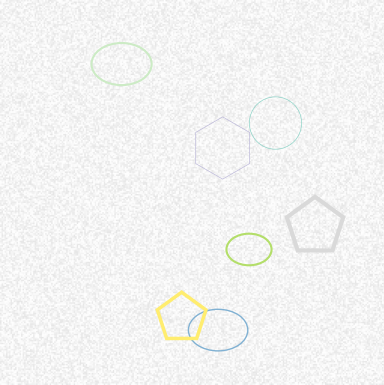[{"shape": "circle", "thickness": 0.5, "radius": 0.34, "center": [0.716, 0.68]}, {"shape": "hexagon", "thickness": 0.5, "radius": 0.4, "center": [0.578, 0.616]}, {"shape": "oval", "thickness": 1, "radius": 0.39, "center": [0.566, 0.143]}, {"shape": "oval", "thickness": 1.5, "radius": 0.29, "center": [0.647, 0.352]}, {"shape": "pentagon", "thickness": 3, "radius": 0.38, "center": [0.818, 0.412]}, {"shape": "oval", "thickness": 1.5, "radius": 0.39, "center": [0.316, 0.834]}, {"shape": "pentagon", "thickness": 2.5, "radius": 0.33, "center": [0.472, 0.175]}]